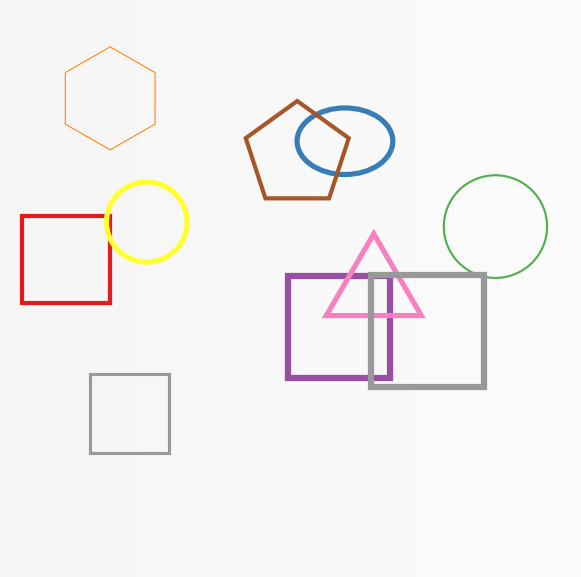[{"shape": "square", "thickness": 2, "radius": 0.38, "center": [0.114, 0.55]}, {"shape": "oval", "thickness": 2.5, "radius": 0.41, "center": [0.593, 0.755]}, {"shape": "circle", "thickness": 1, "radius": 0.44, "center": [0.852, 0.607]}, {"shape": "square", "thickness": 3, "radius": 0.44, "center": [0.583, 0.433]}, {"shape": "hexagon", "thickness": 0.5, "radius": 0.45, "center": [0.19, 0.829]}, {"shape": "circle", "thickness": 2.5, "radius": 0.35, "center": [0.252, 0.615]}, {"shape": "pentagon", "thickness": 2, "radius": 0.47, "center": [0.511, 0.731]}, {"shape": "triangle", "thickness": 2.5, "radius": 0.47, "center": [0.643, 0.5]}, {"shape": "square", "thickness": 1.5, "radius": 0.34, "center": [0.223, 0.283]}, {"shape": "square", "thickness": 3, "radius": 0.49, "center": [0.735, 0.425]}]